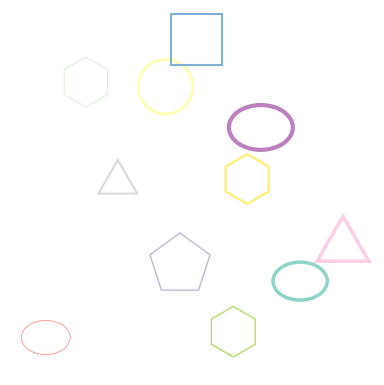[{"shape": "oval", "thickness": 2.5, "radius": 0.35, "center": [0.78, 0.27]}, {"shape": "circle", "thickness": 2, "radius": 0.35, "center": [0.43, 0.775]}, {"shape": "pentagon", "thickness": 1, "radius": 0.41, "center": [0.467, 0.313]}, {"shape": "oval", "thickness": 0.5, "radius": 0.32, "center": [0.119, 0.123]}, {"shape": "square", "thickness": 1.5, "radius": 0.33, "center": [0.511, 0.898]}, {"shape": "hexagon", "thickness": 1, "radius": 0.33, "center": [0.606, 0.138]}, {"shape": "triangle", "thickness": 2.5, "radius": 0.39, "center": [0.891, 0.36]}, {"shape": "triangle", "thickness": 1.5, "radius": 0.29, "center": [0.306, 0.526]}, {"shape": "oval", "thickness": 3, "radius": 0.42, "center": [0.677, 0.669]}, {"shape": "hexagon", "thickness": 0.5, "radius": 0.32, "center": [0.223, 0.787]}, {"shape": "hexagon", "thickness": 1.5, "radius": 0.32, "center": [0.642, 0.535]}]